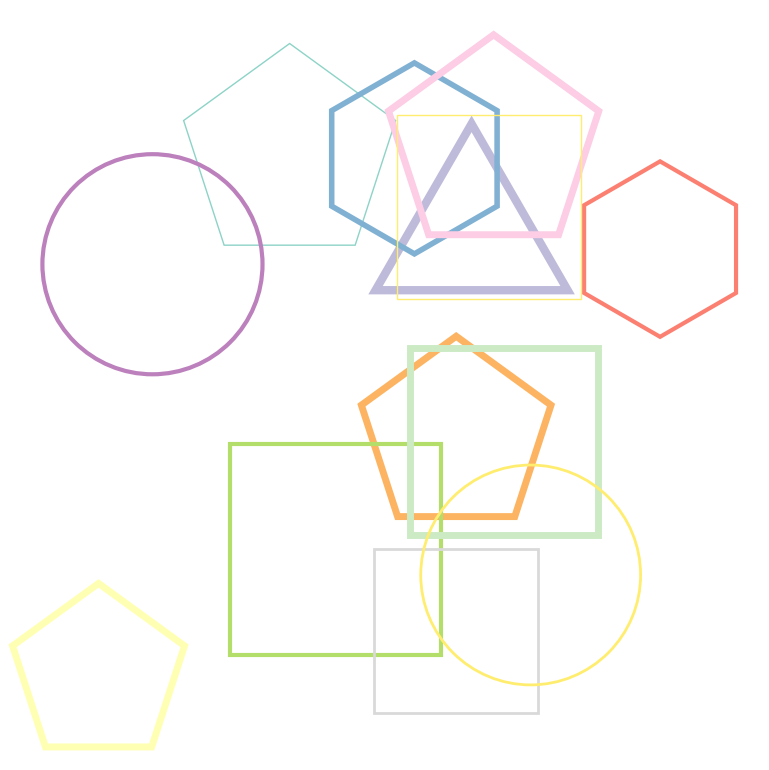[{"shape": "pentagon", "thickness": 0.5, "radius": 0.72, "center": [0.376, 0.799]}, {"shape": "pentagon", "thickness": 2.5, "radius": 0.59, "center": [0.128, 0.125]}, {"shape": "triangle", "thickness": 3, "radius": 0.72, "center": [0.612, 0.695]}, {"shape": "hexagon", "thickness": 1.5, "radius": 0.57, "center": [0.857, 0.677]}, {"shape": "hexagon", "thickness": 2, "radius": 0.62, "center": [0.538, 0.794]}, {"shape": "pentagon", "thickness": 2.5, "radius": 0.65, "center": [0.592, 0.434]}, {"shape": "square", "thickness": 1.5, "radius": 0.68, "center": [0.435, 0.286]}, {"shape": "pentagon", "thickness": 2.5, "radius": 0.72, "center": [0.641, 0.811]}, {"shape": "square", "thickness": 1, "radius": 0.53, "center": [0.592, 0.181]}, {"shape": "circle", "thickness": 1.5, "radius": 0.71, "center": [0.198, 0.657]}, {"shape": "square", "thickness": 2.5, "radius": 0.61, "center": [0.655, 0.427]}, {"shape": "square", "thickness": 0.5, "radius": 0.6, "center": [0.635, 0.731]}, {"shape": "circle", "thickness": 1, "radius": 0.71, "center": [0.689, 0.253]}]